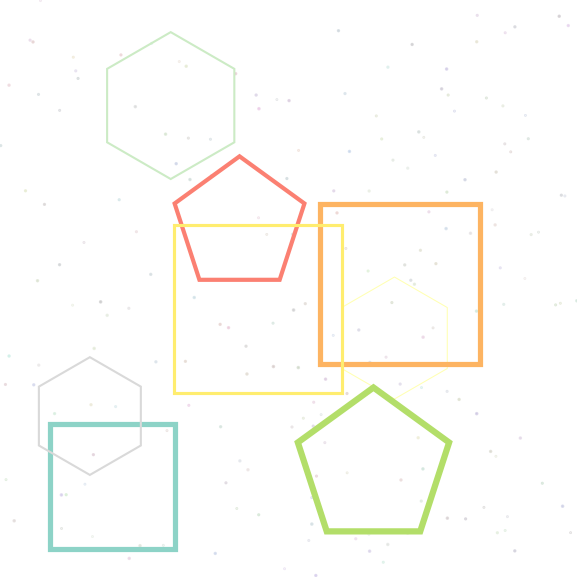[{"shape": "square", "thickness": 2.5, "radius": 0.54, "center": [0.195, 0.156]}, {"shape": "hexagon", "thickness": 0.5, "radius": 0.53, "center": [0.683, 0.414]}, {"shape": "pentagon", "thickness": 2, "radius": 0.59, "center": [0.415, 0.61]}, {"shape": "square", "thickness": 2.5, "radius": 0.69, "center": [0.693, 0.507]}, {"shape": "pentagon", "thickness": 3, "radius": 0.69, "center": [0.647, 0.19]}, {"shape": "hexagon", "thickness": 1, "radius": 0.51, "center": [0.156, 0.279]}, {"shape": "hexagon", "thickness": 1, "radius": 0.64, "center": [0.296, 0.816]}, {"shape": "square", "thickness": 1.5, "radius": 0.73, "center": [0.447, 0.464]}]